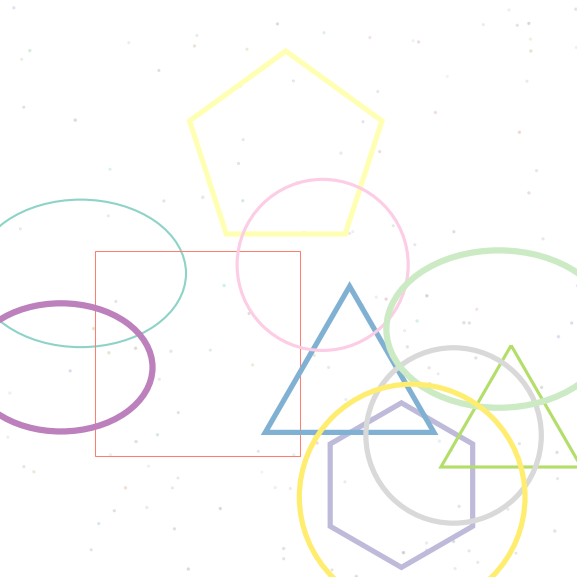[{"shape": "oval", "thickness": 1, "radius": 0.91, "center": [0.14, 0.526]}, {"shape": "pentagon", "thickness": 2.5, "radius": 0.88, "center": [0.495, 0.736]}, {"shape": "hexagon", "thickness": 2.5, "radius": 0.71, "center": [0.695, 0.159]}, {"shape": "square", "thickness": 0.5, "radius": 0.89, "center": [0.342, 0.387]}, {"shape": "triangle", "thickness": 2.5, "radius": 0.84, "center": [0.605, 0.335]}, {"shape": "triangle", "thickness": 1.5, "radius": 0.7, "center": [0.885, 0.261]}, {"shape": "circle", "thickness": 1.5, "radius": 0.74, "center": [0.559, 0.54]}, {"shape": "circle", "thickness": 2.5, "radius": 0.76, "center": [0.785, 0.245]}, {"shape": "oval", "thickness": 3, "radius": 0.79, "center": [0.106, 0.363]}, {"shape": "oval", "thickness": 3, "radius": 0.97, "center": [0.864, 0.429]}, {"shape": "circle", "thickness": 2.5, "radius": 0.98, "center": [0.714, 0.139]}]